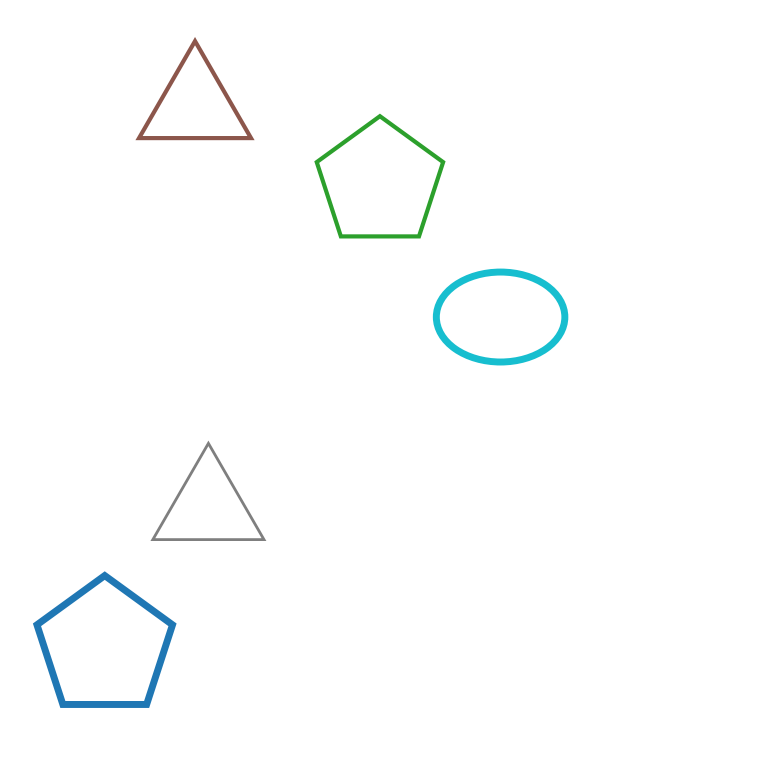[{"shape": "pentagon", "thickness": 2.5, "radius": 0.46, "center": [0.136, 0.16]}, {"shape": "pentagon", "thickness": 1.5, "radius": 0.43, "center": [0.493, 0.763]}, {"shape": "triangle", "thickness": 1.5, "radius": 0.42, "center": [0.253, 0.863]}, {"shape": "triangle", "thickness": 1, "radius": 0.42, "center": [0.271, 0.341]}, {"shape": "oval", "thickness": 2.5, "radius": 0.42, "center": [0.65, 0.588]}]